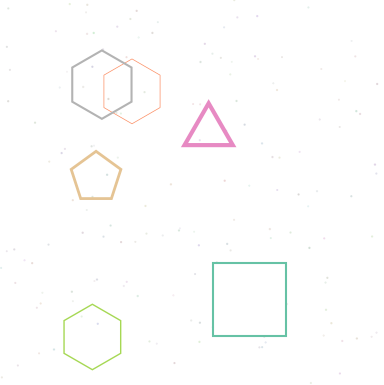[{"shape": "square", "thickness": 1.5, "radius": 0.47, "center": [0.648, 0.221]}, {"shape": "hexagon", "thickness": 0.5, "radius": 0.42, "center": [0.343, 0.763]}, {"shape": "triangle", "thickness": 3, "radius": 0.36, "center": [0.542, 0.659]}, {"shape": "hexagon", "thickness": 1, "radius": 0.42, "center": [0.24, 0.125]}, {"shape": "pentagon", "thickness": 2, "radius": 0.34, "center": [0.249, 0.539]}, {"shape": "hexagon", "thickness": 1.5, "radius": 0.44, "center": [0.265, 0.78]}]